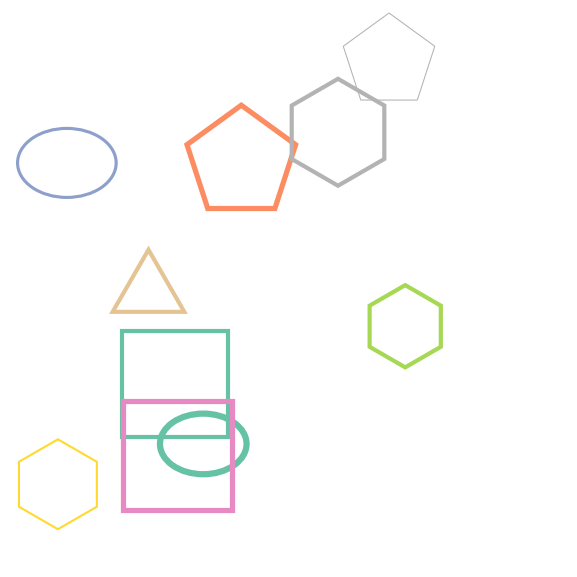[{"shape": "oval", "thickness": 3, "radius": 0.37, "center": [0.352, 0.23]}, {"shape": "square", "thickness": 2, "radius": 0.46, "center": [0.302, 0.334]}, {"shape": "pentagon", "thickness": 2.5, "radius": 0.49, "center": [0.418, 0.718]}, {"shape": "oval", "thickness": 1.5, "radius": 0.43, "center": [0.116, 0.717]}, {"shape": "square", "thickness": 2.5, "radius": 0.47, "center": [0.307, 0.21]}, {"shape": "hexagon", "thickness": 2, "radius": 0.36, "center": [0.702, 0.434]}, {"shape": "hexagon", "thickness": 1, "radius": 0.39, "center": [0.1, 0.161]}, {"shape": "triangle", "thickness": 2, "radius": 0.36, "center": [0.257, 0.495]}, {"shape": "pentagon", "thickness": 0.5, "radius": 0.42, "center": [0.674, 0.893]}, {"shape": "hexagon", "thickness": 2, "radius": 0.46, "center": [0.585, 0.77]}]